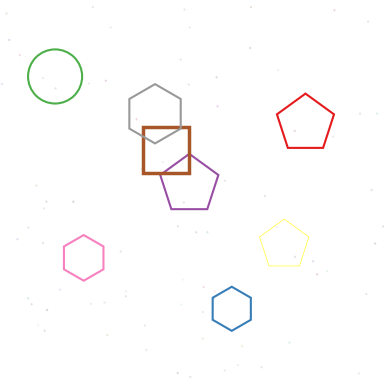[{"shape": "pentagon", "thickness": 1.5, "radius": 0.39, "center": [0.793, 0.679]}, {"shape": "hexagon", "thickness": 1.5, "radius": 0.29, "center": [0.602, 0.198]}, {"shape": "circle", "thickness": 1.5, "radius": 0.35, "center": [0.143, 0.801]}, {"shape": "pentagon", "thickness": 1.5, "radius": 0.4, "center": [0.492, 0.521]}, {"shape": "pentagon", "thickness": 0.5, "radius": 0.34, "center": [0.738, 0.364]}, {"shape": "square", "thickness": 2.5, "radius": 0.3, "center": [0.431, 0.61]}, {"shape": "hexagon", "thickness": 1.5, "radius": 0.3, "center": [0.217, 0.33]}, {"shape": "hexagon", "thickness": 1.5, "radius": 0.39, "center": [0.403, 0.704]}]